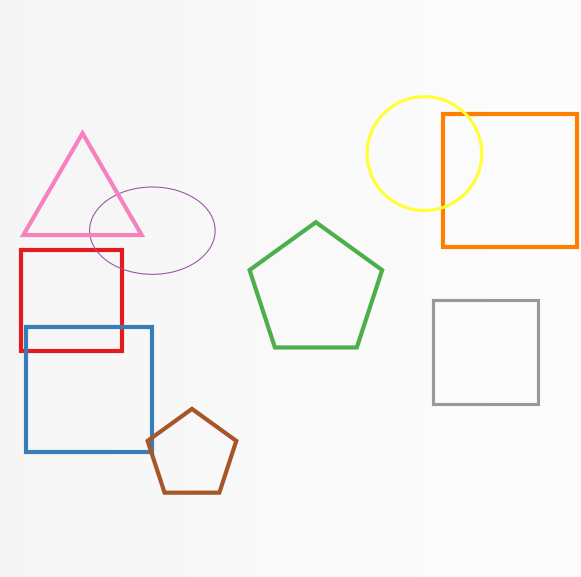[{"shape": "square", "thickness": 2, "radius": 0.44, "center": [0.123, 0.479]}, {"shape": "square", "thickness": 2, "radius": 0.54, "center": [0.153, 0.325]}, {"shape": "pentagon", "thickness": 2, "radius": 0.6, "center": [0.543, 0.494]}, {"shape": "oval", "thickness": 0.5, "radius": 0.54, "center": [0.262, 0.6]}, {"shape": "square", "thickness": 2, "radius": 0.58, "center": [0.878, 0.686]}, {"shape": "circle", "thickness": 1.5, "radius": 0.49, "center": [0.73, 0.733]}, {"shape": "pentagon", "thickness": 2, "radius": 0.4, "center": [0.33, 0.211]}, {"shape": "triangle", "thickness": 2, "radius": 0.59, "center": [0.142, 0.651]}, {"shape": "square", "thickness": 1.5, "radius": 0.45, "center": [0.835, 0.39]}]